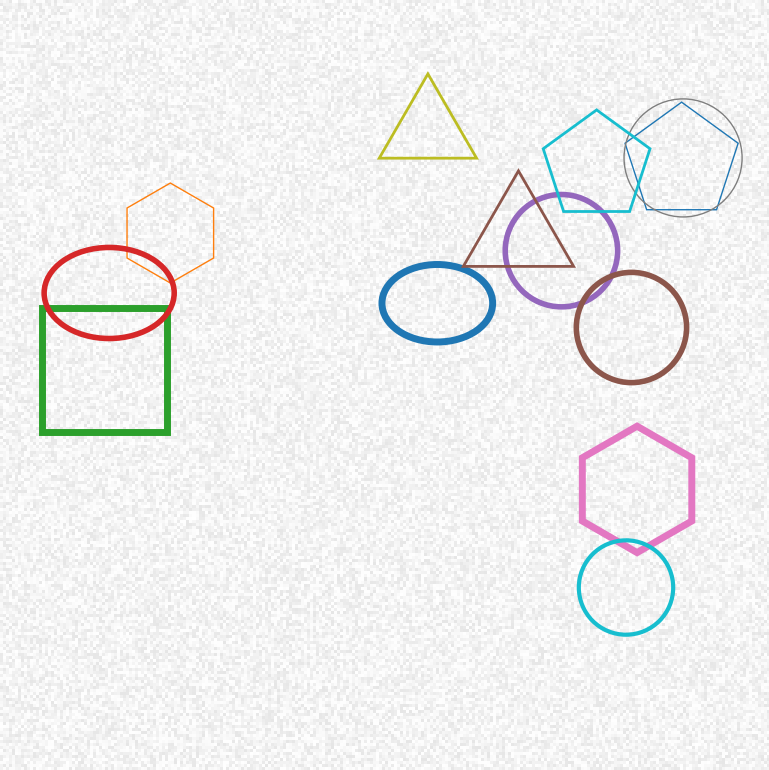[{"shape": "pentagon", "thickness": 0.5, "radius": 0.39, "center": [0.885, 0.79]}, {"shape": "oval", "thickness": 2.5, "radius": 0.36, "center": [0.568, 0.606]}, {"shape": "hexagon", "thickness": 0.5, "radius": 0.32, "center": [0.221, 0.697]}, {"shape": "square", "thickness": 2.5, "radius": 0.4, "center": [0.135, 0.52]}, {"shape": "oval", "thickness": 2, "radius": 0.42, "center": [0.142, 0.619]}, {"shape": "circle", "thickness": 2, "radius": 0.36, "center": [0.729, 0.674]}, {"shape": "triangle", "thickness": 1, "radius": 0.41, "center": [0.673, 0.695]}, {"shape": "circle", "thickness": 2, "radius": 0.36, "center": [0.82, 0.575]}, {"shape": "hexagon", "thickness": 2.5, "radius": 0.41, "center": [0.827, 0.364]}, {"shape": "circle", "thickness": 0.5, "radius": 0.38, "center": [0.887, 0.795]}, {"shape": "triangle", "thickness": 1, "radius": 0.36, "center": [0.556, 0.831]}, {"shape": "pentagon", "thickness": 1, "radius": 0.36, "center": [0.775, 0.784]}, {"shape": "circle", "thickness": 1.5, "radius": 0.31, "center": [0.813, 0.237]}]